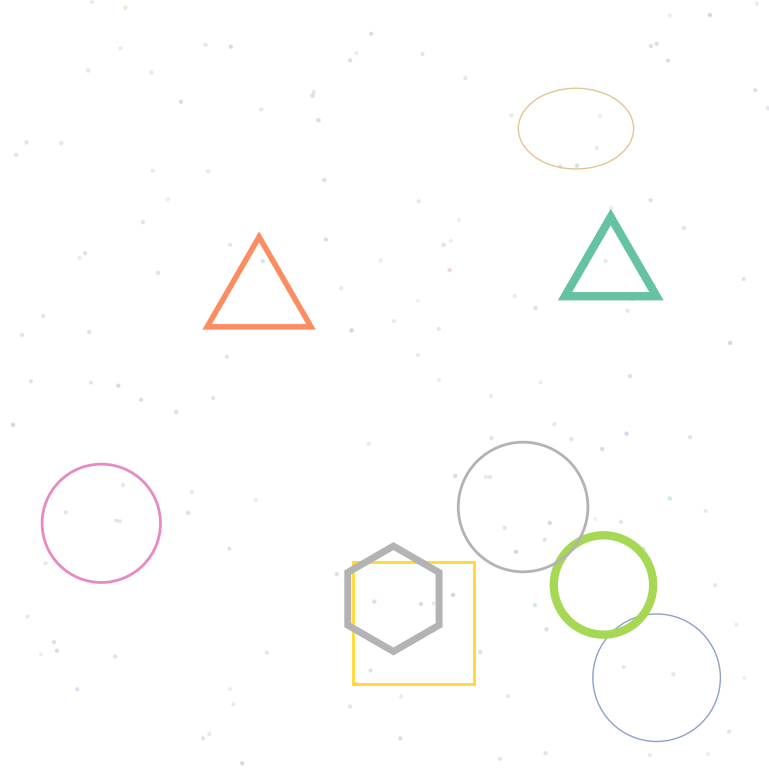[{"shape": "triangle", "thickness": 3, "radius": 0.34, "center": [0.793, 0.65]}, {"shape": "triangle", "thickness": 2, "radius": 0.39, "center": [0.337, 0.614]}, {"shape": "circle", "thickness": 0.5, "radius": 0.41, "center": [0.853, 0.12]}, {"shape": "circle", "thickness": 1, "radius": 0.38, "center": [0.132, 0.32]}, {"shape": "circle", "thickness": 3, "radius": 0.32, "center": [0.784, 0.24]}, {"shape": "square", "thickness": 1, "radius": 0.39, "center": [0.537, 0.191]}, {"shape": "oval", "thickness": 0.5, "radius": 0.37, "center": [0.748, 0.833]}, {"shape": "hexagon", "thickness": 2.5, "radius": 0.34, "center": [0.511, 0.222]}, {"shape": "circle", "thickness": 1, "radius": 0.42, "center": [0.679, 0.342]}]